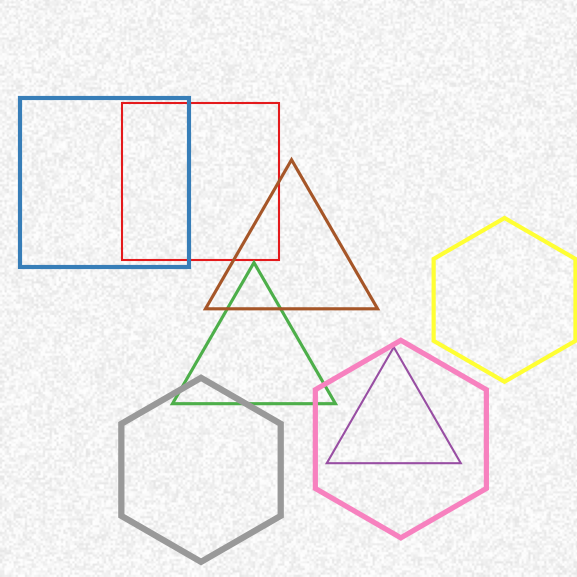[{"shape": "square", "thickness": 1, "radius": 0.68, "center": [0.348, 0.685]}, {"shape": "square", "thickness": 2, "radius": 0.73, "center": [0.181, 0.684]}, {"shape": "triangle", "thickness": 1.5, "radius": 0.81, "center": [0.44, 0.382]}, {"shape": "triangle", "thickness": 1, "radius": 0.67, "center": [0.682, 0.264]}, {"shape": "hexagon", "thickness": 2, "radius": 0.71, "center": [0.874, 0.48]}, {"shape": "triangle", "thickness": 1.5, "radius": 0.86, "center": [0.505, 0.55]}, {"shape": "hexagon", "thickness": 2.5, "radius": 0.85, "center": [0.694, 0.239]}, {"shape": "hexagon", "thickness": 3, "radius": 0.8, "center": [0.348, 0.186]}]